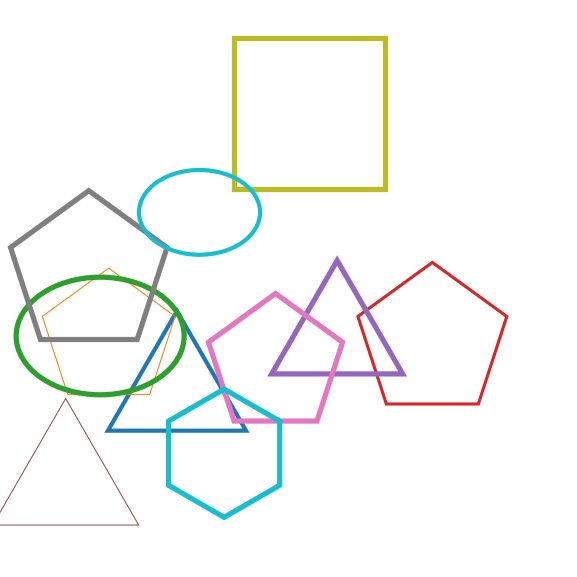[{"shape": "triangle", "thickness": 2, "radius": 0.69, "center": [0.306, 0.322]}, {"shape": "pentagon", "thickness": 0.5, "radius": 0.6, "center": [0.188, 0.414]}, {"shape": "oval", "thickness": 2.5, "radius": 0.73, "center": [0.173, 0.417]}, {"shape": "pentagon", "thickness": 1.5, "radius": 0.68, "center": [0.749, 0.409]}, {"shape": "triangle", "thickness": 2.5, "radius": 0.65, "center": [0.584, 0.417]}, {"shape": "triangle", "thickness": 0.5, "radius": 0.73, "center": [0.114, 0.163]}, {"shape": "pentagon", "thickness": 2.5, "radius": 0.61, "center": [0.477, 0.369]}, {"shape": "pentagon", "thickness": 2.5, "radius": 0.71, "center": [0.154, 0.526]}, {"shape": "square", "thickness": 2.5, "radius": 0.65, "center": [0.536, 0.802]}, {"shape": "oval", "thickness": 2, "radius": 0.52, "center": [0.346, 0.631]}, {"shape": "hexagon", "thickness": 2.5, "radius": 0.56, "center": [0.388, 0.214]}]